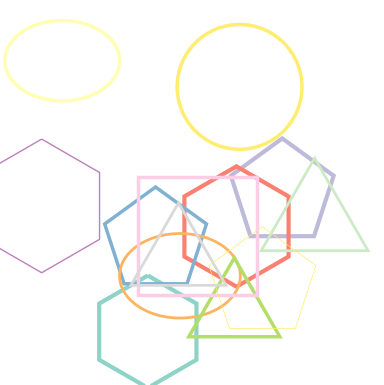[{"shape": "hexagon", "thickness": 3, "radius": 0.73, "center": [0.384, 0.139]}, {"shape": "oval", "thickness": 2.5, "radius": 0.75, "center": [0.162, 0.842]}, {"shape": "pentagon", "thickness": 3, "radius": 0.7, "center": [0.733, 0.5]}, {"shape": "hexagon", "thickness": 3, "radius": 0.78, "center": [0.614, 0.412]}, {"shape": "pentagon", "thickness": 2.5, "radius": 0.69, "center": [0.404, 0.375]}, {"shape": "oval", "thickness": 2, "radius": 0.78, "center": [0.467, 0.284]}, {"shape": "triangle", "thickness": 2.5, "radius": 0.68, "center": [0.609, 0.194]}, {"shape": "square", "thickness": 2.5, "radius": 0.77, "center": [0.513, 0.387]}, {"shape": "triangle", "thickness": 2, "radius": 0.71, "center": [0.464, 0.33]}, {"shape": "hexagon", "thickness": 1, "radius": 0.87, "center": [0.108, 0.465]}, {"shape": "triangle", "thickness": 2, "radius": 0.8, "center": [0.817, 0.429]}, {"shape": "circle", "thickness": 2.5, "radius": 0.81, "center": [0.622, 0.774]}, {"shape": "pentagon", "thickness": 0.5, "radius": 0.73, "center": [0.681, 0.265]}]